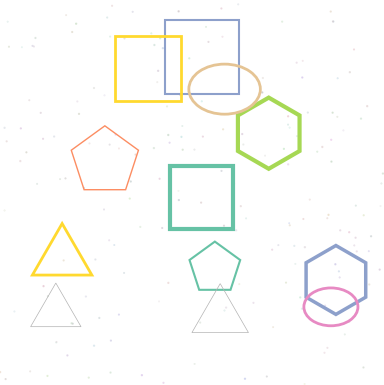[{"shape": "pentagon", "thickness": 1.5, "radius": 0.35, "center": [0.558, 0.303]}, {"shape": "square", "thickness": 3, "radius": 0.41, "center": [0.524, 0.488]}, {"shape": "pentagon", "thickness": 1, "radius": 0.46, "center": [0.272, 0.581]}, {"shape": "square", "thickness": 1.5, "radius": 0.48, "center": [0.525, 0.851]}, {"shape": "hexagon", "thickness": 2.5, "radius": 0.45, "center": [0.872, 0.273]}, {"shape": "oval", "thickness": 2, "radius": 0.35, "center": [0.86, 0.203]}, {"shape": "hexagon", "thickness": 3, "radius": 0.46, "center": [0.698, 0.654]}, {"shape": "triangle", "thickness": 2, "radius": 0.45, "center": [0.161, 0.33]}, {"shape": "square", "thickness": 2, "radius": 0.43, "center": [0.385, 0.822]}, {"shape": "oval", "thickness": 2, "radius": 0.46, "center": [0.583, 0.768]}, {"shape": "triangle", "thickness": 0.5, "radius": 0.38, "center": [0.145, 0.189]}, {"shape": "triangle", "thickness": 0.5, "radius": 0.42, "center": [0.572, 0.179]}]